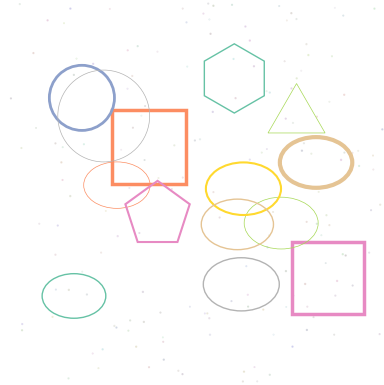[{"shape": "hexagon", "thickness": 1, "radius": 0.45, "center": [0.609, 0.796]}, {"shape": "oval", "thickness": 1, "radius": 0.41, "center": [0.192, 0.231]}, {"shape": "oval", "thickness": 0.5, "radius": 0.43, "center": [0.304, 0.519]}, {"shape": "square", "thickness": 2.5, "radius": 0.48, "center": [0.386, 0.618]}, {"shape": "circle", "thickness": 2, "radius": 0.42, "center": [0.213, 0.746]}, {"shape": "pentagon", "thickness": 1.5, "radius": 0.44, "center": [0.409, 0.442]}, {"shape": "square", "thickness": 2.5, "radius": 0.46, "center": [0.852, 0.278]}, {"shape": "oval", "thickness": 0.5, "radius": 0.48, "center": [0.73, 0.421]}, {"shape": "triangle", "thickness": 0.5, "radius": 0.43, "center": [0.77, 0.697]}, {"shape": "oval", "thickness": 1.5, "radius": 0.49, "center": [0.632, 0.51]}, {"shape": "oval", "thickness": 3, "radius": 0.47, "center": [0.821, 0.578]}, {"shape": "oval", "thickness": 1, "radius": 0.47, "center": [0.617, 0.417]}, {"shape": "oval", "thickness": 1, "radius": 0.49, "center": [0.627, 0.262]}, {"shape": "circle", "thickness": 0.5, "radius": 0.6, "center": [0.269, 0.699]}]